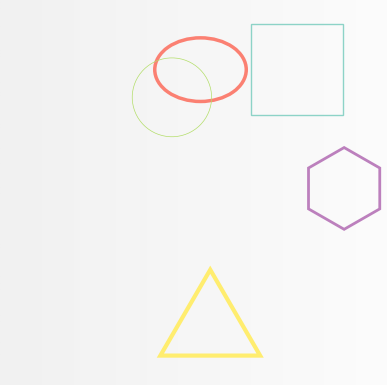[{"shape": "square", "thickness": 1, "radius": 0.6, "center": [0.766, 0.82]}, {"shape": "oval", "thickness": 2.5, "radius": 0.59, "center": [0.517, 0.819]}, {"shape": "circle", "thickness": 0.5, "radius": 0.51, "center": [0.444, 0.747]}, {"shape": "hexagon", "thickness": 2, "radius": 0.53, "center": [0.888, 0.511]}, {"shape": "triangle", "thickness": 3, "radius": 0.74, "center": [0.543, 0.151]}]